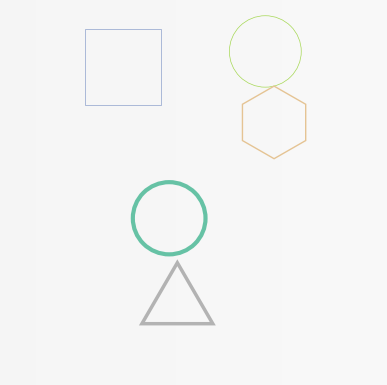[{"shape": "circle", "thickness": 3, "radius": 0.47, "center": [0.437, 0.433]}, {"shape": "square", "thickness": 0.5, "radius": 0.49, "center": [0.318, 0.827]}, {"shape": "circle", "thickness": 0.5, "radius": 0.46, "center": [0.685, 0.866]}, {"shape": "hexagon", "thickness": 1, "radius": 0.47, "center": [0.707, 0.682]}, {"shape": "triangle", "thickness": 2.5, "radius": 0.53, "center": [0.458, 0.212]}]